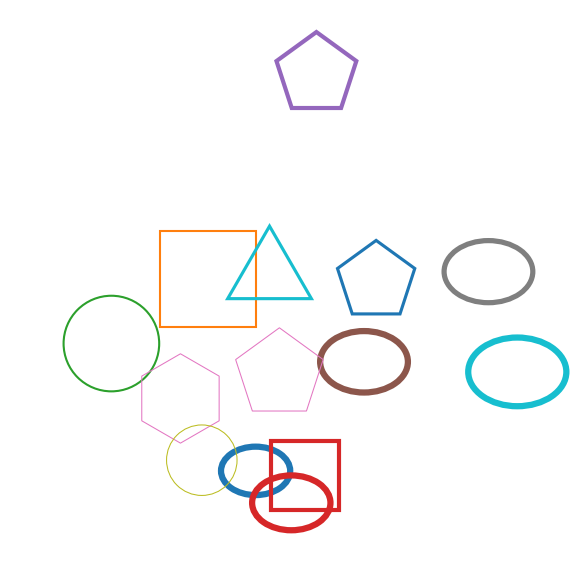[{"shape": "oval", "thickness": 3, "radius": 0.3, "center": [0.443, 0.184]}, {"shape": "pentagon", "thickness": 1.5, "radius": 0.35, "center": [0.651, 0.512]}, {"shape": "square", "thickness": 1, "radius": 0.41, "center": [0.36, 0.516]}, {"shape": "circle", "thickness": 1, "radius": 0.41, "center": [0.193, 0.404]}, {"shape": "square", "thickness": 2, "radius": 0.3, "center": [0.528, 0.175]}, {"shape": "oval", "thickness": 3, "radius": 0.34, "center": [0.504, 0.128]}, {"shape": "pentagon", "thickness": 2, "radius": 0.36, "center": [0.548, 0.871]}, {"shape": "oval", "thickness": 3, "radius": 0.38, "center": [0.63, 0.373]}, {"shape": "pentagon", "thickness": 0.5, "radius": 0.4, "center": [0.484, 0.352]}, {"shape": "hexagon", "thickness": 0.5, "radius": 0.39, "center": [0.312, 0.309]}, {"shape": "oval", "thickness": 2.5, "radius": 0.38, "center": [0.846, 0.529]}, {"shape": "circle", "thickness": 0.5, "radius": 0.31, "center": [0.349, 0.202]}, {"shape": "triangle", "thickness": 1.5, "radius": 0.42, "center": [0.467, 0.524]}, {"shape": "oval", "thickness": 3, "radius": 0.42, "center": [0.896, 0.355]}]